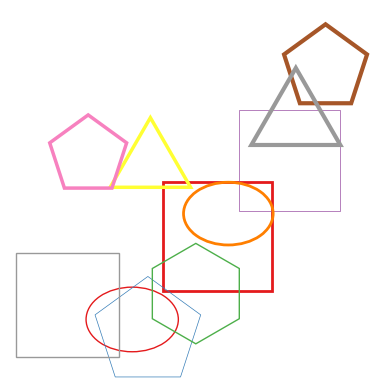[{"shape": "oval", "thickness": 1, "radius": 0.6, "center": [0.343, 0.17]}, {"shape": "square", "thickness": 2, "radius": 0.71, "center": [0.566, 0.386]}, {"shape": "pentagon", "thickness": 0.5, "radius": 0.72, "center": [0.384, 0.138]}, {"shape": "hexagon", "thickness": 1, "radius": 0.65, "center": [0.509, 0.237]}, {"shape": "square", "thickness": 0.5, "radius": 0.65, "center": [0.753, 0.583]}, {"shape": "oval", "thickness": 2, "radius": 0.58, "center": [0.593, 0.445]}, {"shape": "triangle", "thickness": 2.5, "radius": 0.6, "center": [0.391, 0.574]}, {"shape": "pentagon", "thickness": 3, "radius": 0.57, "center": [0.846, 0.824]}, {"shape": "pentagon", "thickness": 2.5, "radius": 0.53, "center": [0.229, 0.596]}, {"shape": "triangle", "thickness": 3, "radius": 0.67, "center": [0.768, 0.69]}, {"shape": "square", "thickness": 1, "radius": 0.67, "center": [0.174, 0.208]}]